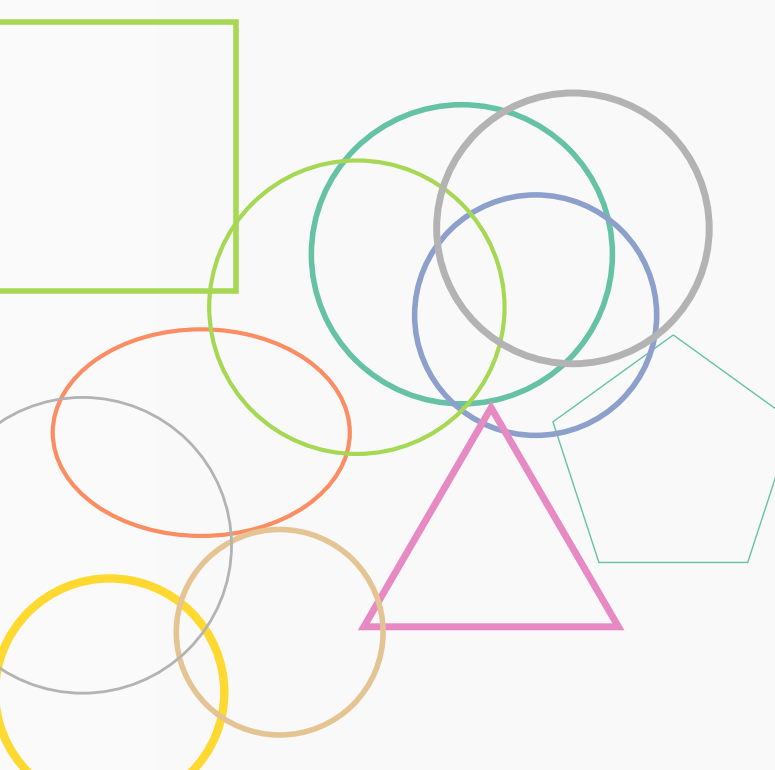[{"shape": "pentagon", "thickness": 0.5, "radius": 0.82, "center": [0.869, 0.402]}, {"shape": "circle", "thickness": 2, "radius": 0.97, "center": [0.596, 0.67]}, {"shape": "oval", "thickness": 1.5, "radius": 0.96, "center": [0.26, 0.438]}, {"shape": "circle", "thickness": 2, "radius": 0.78, "center": [0.691, 0.591]}, {"shape": "triangle", "thickness": 2.5, "radius": 0.95, "center": [0.634, 0.281]}, {"shape": "circle", "thickness": 1.5, "radius": 0.95, "center": [0.46, 0.601]}, {"shape": "square", "thickness": 2, "radius": 0.87, "center": [0.13, 0.797]}, {"shape": "circle", "thickness": 3, "radius": 0.74, "center": [0.142, 0.101]}, {"shape": "circle", "thickness": 2, "radius": 0.67, "center": [0.361, 0.179]}, {"shape": "circle", "thickness": 2.5, "radius": 0.88, "center": [0.739, 0.703]}, {"shape": "circle", "thickness": 1, "radius": 0.96, "center": [0.107, 0.292]}]